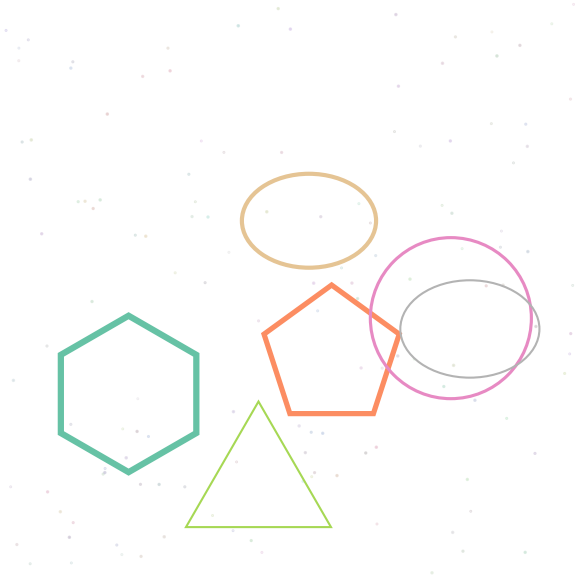[{"shape": "hexagon", "thickness": 3, "radius": 0.68, "center": [0.223, 0.317]}, {"shape": "pentagon", "thickness": 2.5, "radius": 0.62, "center": [0.574, 0.382]}, {"shape": "circle", "thickness": 1.5, "radius": 0.7, "center": [0.781, 0.448]}, {"shape": "triangle", "thickness": 1, "radius": 0.72, "center": [0.448, 0.159]}, {"shape": "oval", "thickness": 2, "radius": 0.58, "center": [0.535, 0.617]}, {"shape": "oval", "thickness": 1, "radius": 0.6, "center": [0.814, 0.429]}]